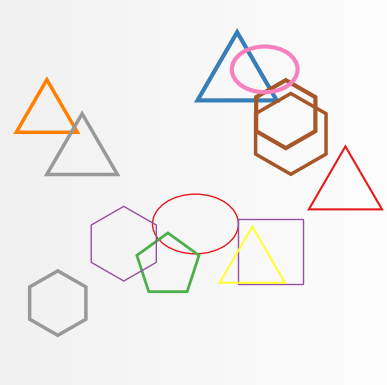[{"shape": "oval", "thickness": 1, "radius": 0.55, "center": [0.504, 0.418]}, {"shape": "triangle", "thickness": 1.5, "radius": 0.55, "center": [0.891, 0.511]}, {"shape": "triangle", "thickness": 3, "radius": 0.59, "center": [0.612, 0.798]}, {"shape": "pentagon", "thickness": 2, "radius": 0.42, "center": [0.433, 0.311]}, {"shape": "hexagon", "thickness": 1, "radius": 0.48, "center": [0.319, 0.367]}, {"shape": "square", "thickness": 1, "radius": 0.42, "center": [0.698, 0.347]}, {"shape": "triangle", "thickness": 2.5, "radius": 0.46, "center": [0.121, 0.702]}, {"shape": "triangle", "thickness": 1.5, "radius": 0.49, "center": [0.651, 0.314]}, {"shape": "hexagon", "thickness": 3, "radius": 0.44, "center": [0.738, 0.704]}, {"shape": "hexagon", "thickness": 2.5, "radius": 0.52, "center": [0.75, 0.652]}, {"shape": "oval", "thickness": 3, "radius": 0.42, "center": [0.683, 0.82]}, {"shape": "triangle", "thickness": 2.5, "radius": 0.53, "center": [0.212, 0.599]}, {"shape": "hexagon", "thickness": 2.5, "radius": 0.42, "center": [0.149, 0.213]}]